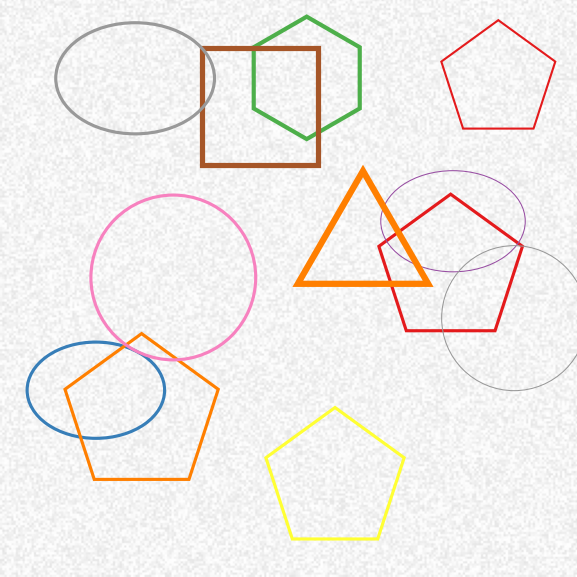[{"shape": "pentagon", "thickness": 1, "radius": 0.52, "center": [0.863, 0.86]}, {"shape": "pentagon", "thickness": 1.5, "radius": 0.65, "center": [0.78, 0.532]}, {"shape": "oval", "thickness": 1.5, "radius": 0.6, "center": [0.166, 0.323]}, {"shape": "hexagon", "thickness": 2, "radius": 0.53, "center": [0.531, 0.864]}, {"shape": "oval", "thickness": 0.5, "radius": 0.63, "center": [0.784, 0.616]}, {"shape": "pentagon", "thickness": 1.5, "radius": 0.7, "center": [0.245, 0.282]}, {"shape": "triangle", "thickness": 3, "radius": 0.65, "center": [0.629, 0.573]}, {"shape": "pentagon", "thickness": 1.5, "radius": 0.63, "center": [0.58, 0.168]}, {"shape": "square", "thickness": 2.5, "radius": 0.5, "center": [0.45, 0.814]}, {"shape": "circle", "thickness": 1.5, "radius": 0.71, "center": [0.3, 0.519]}, {"shape": "circle", "thickness": 0.5, "radius": 0.63, "center": [0.89, 0.448]}, {"shape": "oval", "thickness": 1.5, "radius": 0.69, "center": [0.234, 0.864]}]